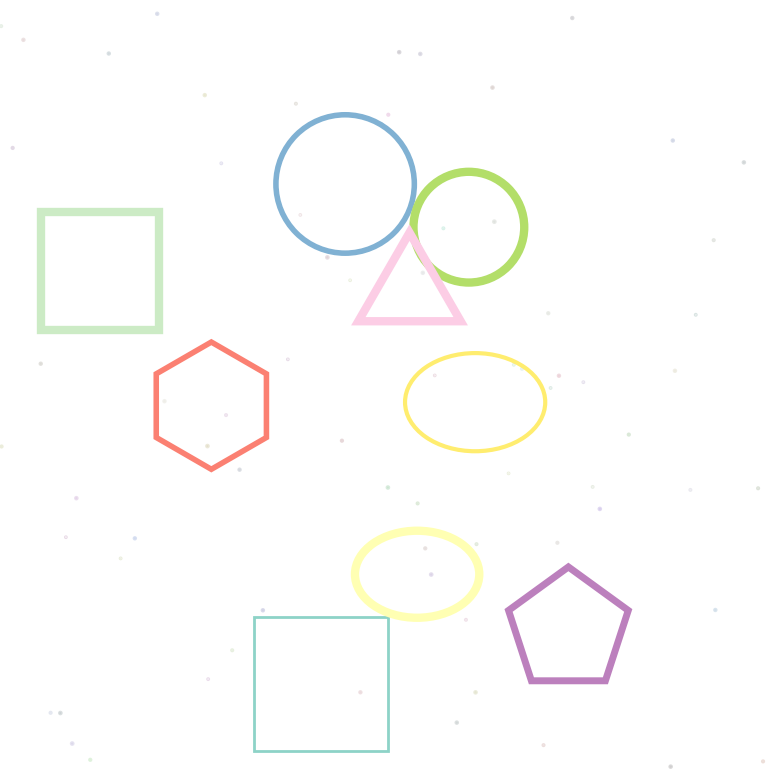[{"shape": "square", "thickness": 1, "radius": 0.43, "center": [0.417, 0.111]}, {"shape": "oval", "thickness": 3, "radius": 0.4, "center": [0.542, 0.254]}, {"shape": "hexagon", "thickness": 2, "radius": 0.41, "center": [0.274, 0.473]}, {"shape": "circle", "thickness": 2, "radius": 0.45, "center": [0.448, 0.761]}, {"shape": "circle", "thickness": 3, "radius": 0.36, "center": [0.609, 0.705]}, {"shape": "triangle", "thickness": 3, "radius": 0.38, "center": [0.532, 0.621]}, {"shape": "pentagon", "thickness": 2.5, "radius": 0.41, "center": [0.738, 0.182]}, {"shape": "square", "thickness": 3, "radius": 0.38, "center": [0.13, 0.649]}, {"shape": "oval", "thickness": 1.5, "radius": 0.46, "center": [0.617, 0.478]}]